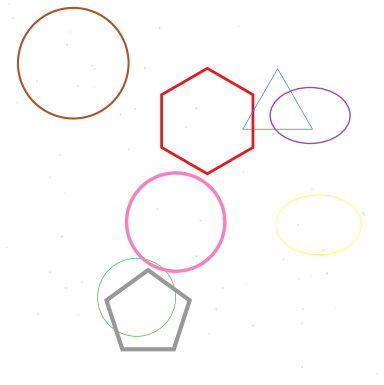[{"shape": "hexagon", "thickness": 2, "radius": 0.68, "center": [0.538, 0.686]}, {"shape": "triangle", "thickness": 0.5, "radius": 0.52, "center": [0.721, 0.717]}, {"shape": "circle", "thickness": 0.5, "radius": 0.51, "center": [0.355, 0.228]}, {"shape": "oval", "thickness": 1, "radius": 0.52, "center": [0.806, 0.7]}, {"shape": "oval", "thickness": 0.5, "radius": 0.56, "center": [0.828, 0.416]}, {"shape": "circle", "thickness": 1.5, "radius": 0.72, "center": [0.19, 0.836]}, {"shape": "circle", "thickness": 2.5, "radius": 0.64, "center": [0.456, 0.423]}, {"shape": "pentagon", "thickness": 3, "radius": 0.57, "center": [0.385, 0.185]}]